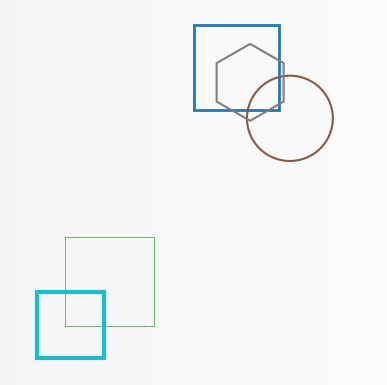[{"shape": "square", "thickness": 2, "radius": 0.55, "center": [0.611, 0.824]}, {"shape": "square", "thickness": 0.5, "radius": 0.58, "center": [0.283, 0.269]}, {"shape": "circle", "thickness": 1.5, "radius": 0.55, "center": [0.748, 0.693]}, {"shape": "hexagon", "thickness": 1.5, "radius": 0.5, "center": [0.645, 0.786]}, {"shape": "square", "thickness": 3, "radius": 0.43, "center": [0.182, 0.155]}]